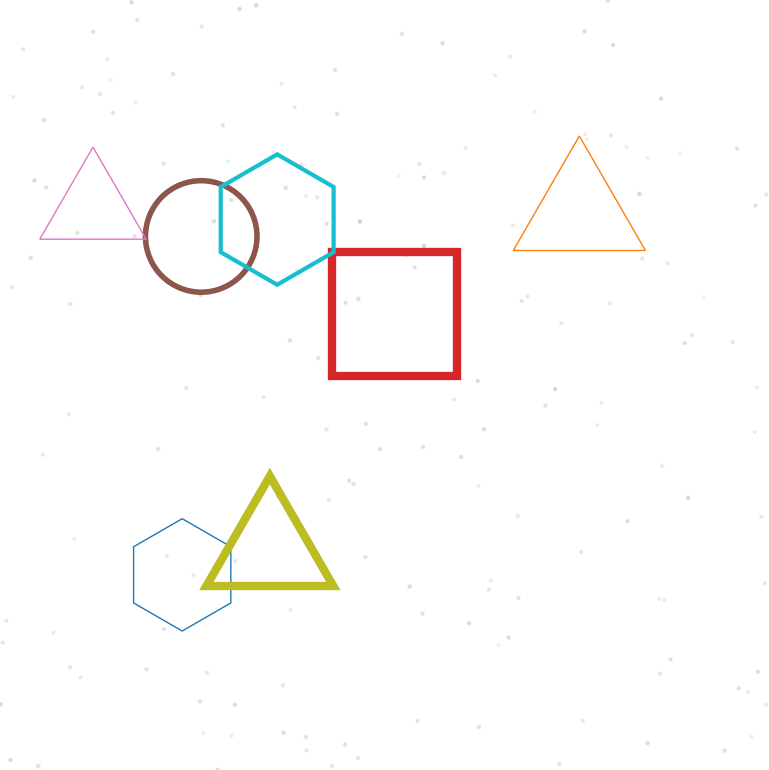[{"shape": "hexagon", "thickness": 0.5, "radius": 0.36, "center": [0.237, 0.253]}, {"shape": "triangle", "thickness": 0.5, "radius": 0.5, "center": [0.752, 0.724]}, {"shape": "square", "thickness": 3, "radius": 0.4, "center": [0.512, 0.592]}, {"shape": "circle", "thickness": 2, "radius": 0.36, "center": [0.261, 0.693]}, {"shape": "triangle", "thickness": 0.5, "radius": 0.4, "center": [0.121, 0.729]}, {"shape": "triangle", "thickness": 3, "radius": 0.48, "center": [0.35, 0.287]}, {"shape": "hexagon", "thickness": 1.5, "radius": 0.42, "center": [0.36, 0.715]}]